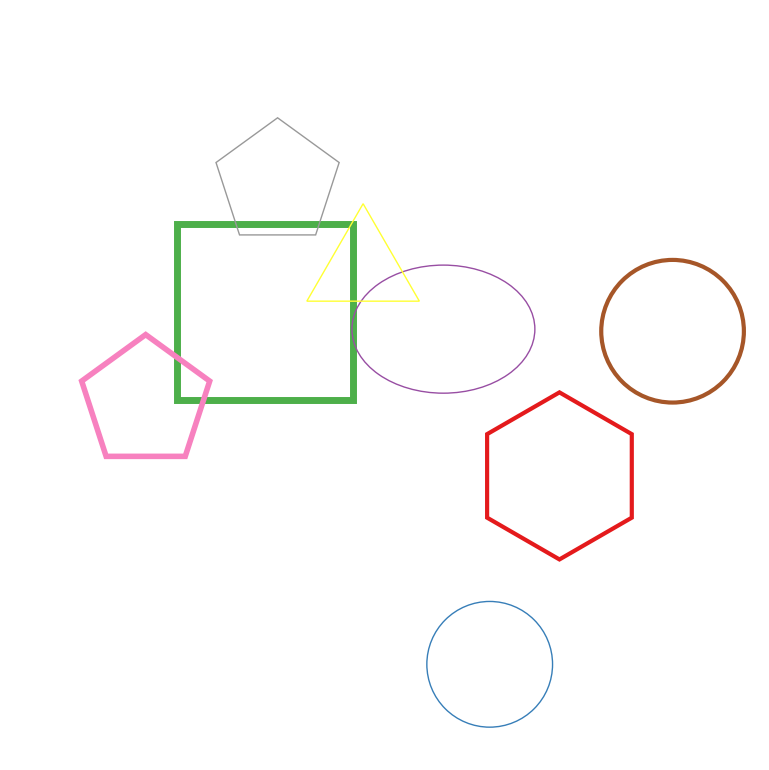[{"shape": "hexagon", "thickness": 1.5, "radius": 0.54, "center": [0.727, 0.382]}, {"shape": "circle", "thickness": 0.5, "radius": 0.41, "center": [0.636, 0.137]}, {"shape": "square", "thickness": 2.5, "radius": 0.57, "center": [0.344, 0.595]}, {"shape": "oval", "thickness": 0.5, "radius": 0.59, "center": [0.576, 0.573]}, {"shape": "triangle", "thickness": 0.5, "radius": 0.42, "center": [0.472, 0.651]}, {"shape": "circle", "thickness": 1.5, "radius": 0.46, "center": [0.873, 0.57]}, {"shape": "pentagon", "thickness": 2, "radius": 0.44, "center": [0.189, 0.478]}, {"shape": "pentagon", "thickness": 0.5, "radius": 0.42, "center": [0.361, 0.763]}]